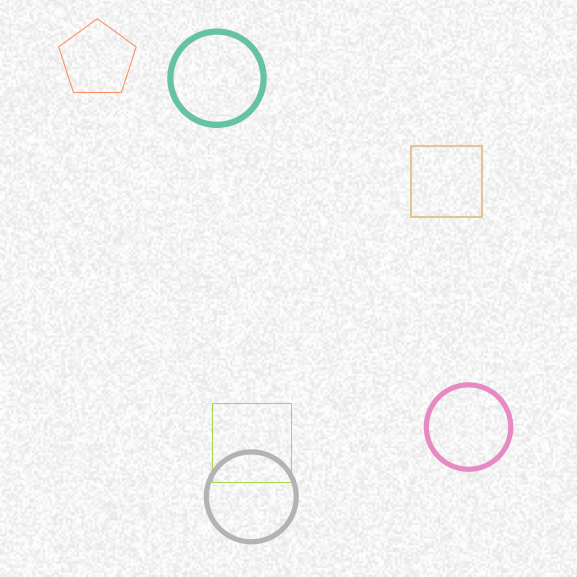[{"shape": "circle", "thickness": 3, "radius": 0.4, "center": [0.376, 0.864]}, {"shape": "pentagon", "thickness": 0.5, "radius": 0.35, "center": [0.169, 0.896]}, {"shape": "circle", "thickness": 2.5, "radius": 0.37, "center": [0.811, 0.26]}, {"shape": "square", "thickness": 0.5, "radius": 0.34, "center": [0.436, 0.233]}, {"shape": "square", "thickness": 1, "radius": 0.31, "center": [0.773, 0.684]}, {"shape": "circle", "thickness": 2.5, "radius": 0.39, "center": [0.435, 0.139]}]